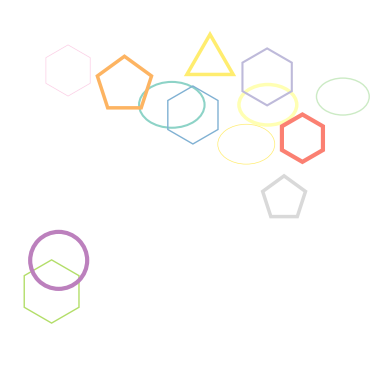[{"shape": "oval", "thickness": 1.5, "radius": 0.43, "center": [0.446, 0.728]}, {"shape": "oval", "thickness": 2.5, "radius": 0.38, "center": [0.696, 0.728]}, {"shape": "hexagon", "thickness": 1.5, "radius": 0.37, "center": [0.694, 0.8]}, {"shape": "hexagon", "thickness": 3, "radius": 0.31, "center": [0.786, 0.641]}, {"shape": "hexagon", "thickness": 1, "radius": 0.38, "center": [0.501, 0.701]}, {"shape": "pentagon", "thickness": 2.5, "radius": 0.37, "center": [0.323, 0.78]}, {"shape": "hexagon", "thickness": 1, "radius": 0.41, "center": [0.134, 0.243]}, {"shape": "hexagon", "thickness": 0.5, "radius": 0.33, "center": [0.177, 0.817]}, {"shape": "pentagon", "thickness": 2.5, "radius": 0.29, "center": [0.738, 0.485]}, {"shape": "circle", "thickness": 3, "radius": 0.37, "center": [0.152, 0.324]}, {"shape": "oval", "thickness": 1, "radius": 0.34, "center": [0.891, 0.749]}, {"shape": "oval", "thickness": 0.5, "radius": 0.37, "center": [0.64, 0.625]}, {"shape": "triangle", "thickness": 2.5, "radius": 0.35, "center": [0.545, 0.841]}]